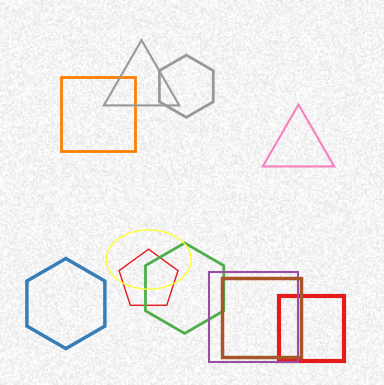[{"shape": "pentagon", "thickness": 1, "radius": 0.4, "center": [0.386, 0.272]}, {"shape": "square", "thickness": 3, "radius": 0.42, "center": [0.808, 0.148]}, {"shape": "hexagon", "thickness": 2.5, "radius": 0.58, "center": [0.171, 0.212]}, {"shape": "hexagon", "thickness": 2, "radius": 0.59, "center": [0.48, 0.251]}, {"shape": "square", "thickness": 1.5, "radius": 0.58, "center": [0.658, 0.177]}, {"shape": "square", "thickness": 2, "radius": 0.48, "center": [0.254, 0.704]}, {"shape": "oval", "thickness": 1, "radius": 0.55, "center": [0.386, 0.326]}, {"shape": "square", "thickness": 2.5, "radius": 0.51, "center": [0.678, 0.176]}, {"shape": "triangle", "thickness": 1.5, "radius": 0.54, "center": [0.775, 0.621]}, {"shape": "hexagon", "thickness": 2, "radius": 0.4, "center": [0.484, 0.776]}, {"shape": "triangle", "thickness": 1.5, "radius": 0.57, "center": [0.368, 0.783]}]